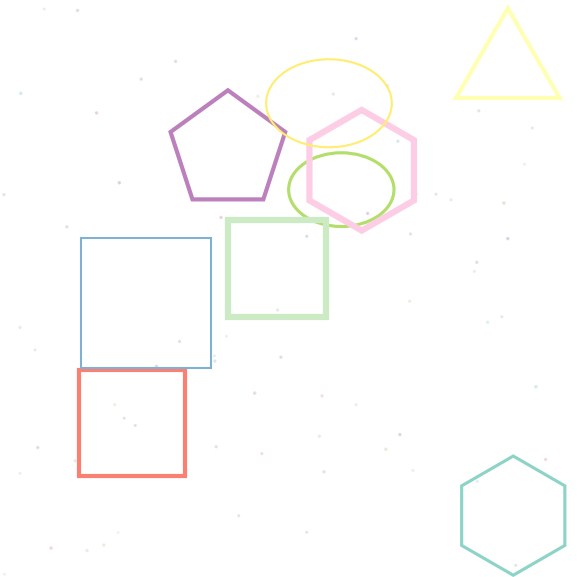[{"shape": "hexagon", "thickness": 1.5, "radius": 0.52, "center": [0.889, 0.106]}, {"shape": "triangle", "thickness": 2, "radius": 0.52, "center": [0.879, 0.881]}, {"shape": "square", "thickness": 2, "radius": 0.46, "center": [0.228, 0.267]}, {"shape": "square", "thickness": 1, "radius": 0.56, "center": [0.253, 0.474]}, {"shape": "oval", "thickness": 1.5, "radius": 0.46, "center": [0.591, 0.671]}, {"shape": "hexagon", "thickness": 3, "radius": 0.52, "center": [0.626, 0.704]}, {"shape": "pentagon", "thickness": 2, "radius": 0.52, "center": [0.395, 0.738]}, {"shape": "square", "thickness": 3, "radius": 0.42, "center": [0.48, 0.534]}, {"shape": "oval", "thickness": 1, "radius": 0.54, "center": [0.57, 0.82]}]